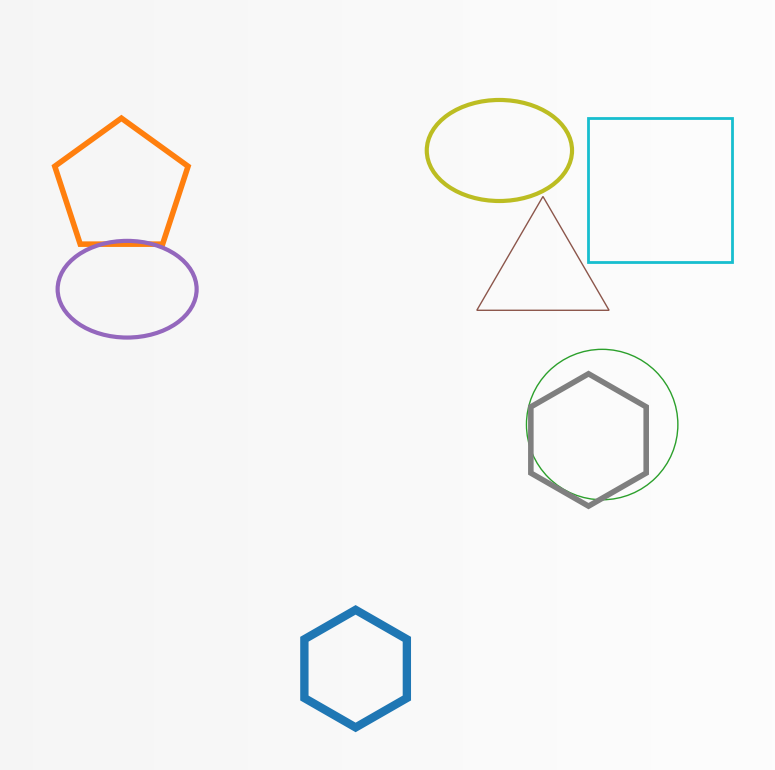[{"shape": "hexagon", "thickness": 3, "radius": 0.38, "center": [0.459, 0.132]}, {"shape": "pentagon", "thickness": 2, "radius": 0.45, "center": [0.157, 0.756]}, {"shape": "circle", "thickness": 0.5, "radius": 0.49, "center": [0.777, 0.449]}, {"shape": "oval", "thickness": 1.5, "radius": 0.45, "center": [0.164, 0.624]}, {"shape": "triangle", "thickness": 0.5, "radius": 0.49, "center": [0.701, 0.646]}, {"shape": "hexagon", "thickness": 2, "radius": 0.43, "center": [0.759, 0.429]}, {"shape": "oval", "thickness": 1.5, "radius": 0.47, "center": [0.644, 0.805]}, {"shape": "square", "thickness": 1, "radius": 0.47, "center": [0.852, 0.753]}]